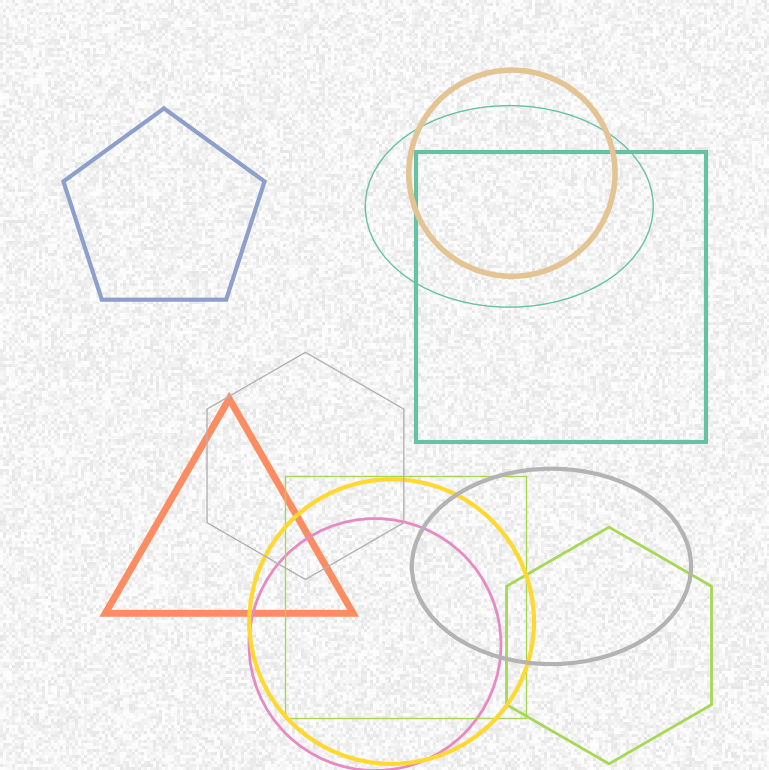[{"shape": "oval", "thickness": 0.5, "radius": 0.93, "center": [0.661, 0.732]}, {"shape": "square", "thickness": 1.5, "radius": 0.94, "center": [0.729, 0.614]}, {"shape": "triangle", "thickness": 2.5, "radius": 0.93, "center": [0.298, 0.296]}, {"shape": "pentagon", "thickness": 1.5, "radius": 0.69, "center": [0.213, 0.722]}, {"shape": "circle", "thickness": 1, "radius": 0.82, "center": [0.487, 0.163]}, {"shape": "hexagon", "thickness": 1, "radius": 0.77, "center": [0.791, 0.162]}, {"shape": "square", "thickness": 0.5, "radius": 0.78, "center": [0.527, 0.225]}, {"shape": "circle", "thickness": 1.5, "radius": 0.92, "center": [0.509, 0.193]}, {"shape": "circle", "thickness": 2, "radius": 0.67, "center": [0.665, 0.775]}, {"shape": "oval", "thickness": 1.5, "radius": 0.91, "center": [0.716, 0.264]}, {"shape": "hexagon", "thickness": 0.5, "radius": 0.74, "center": [0.397, 0.395]}]